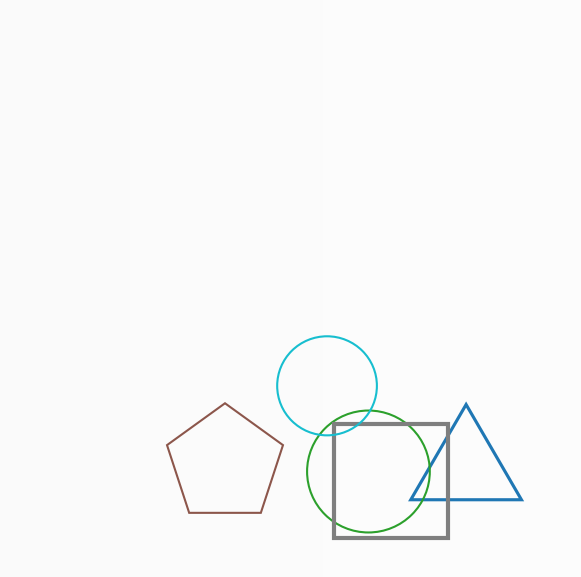[{"shape": "triangle", "thickness": 1.5, "radius": 0.55, "center": [0.802, 0.189]}, {"shape": "circle", "thickness": 1, "radius": 0.53, "center": [0.634, 0.183]}, {"shape": "pentagon", "thickness": 1, "radius": 0.52, "center": [0.387, 0.196]}, {"shape": "square", "thickness": 2, "radius": 0.49, "center": [0.673, 0.166]}, {"shape": "circle", "thickness": 1, "radius": 0.43, "center": [0.563, 0.331]}]